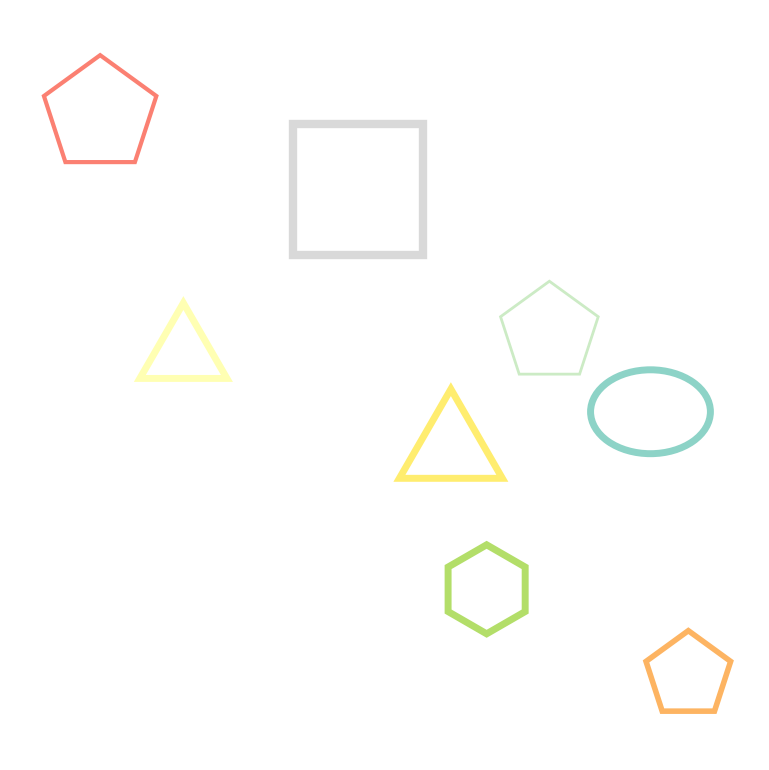[{"shape": "oval", "thickness": 2.5, "radius": 0.39, "center": [0.845, 0.465]}, {"shape": "triangle", "thickness": 2.5, "radius": 0.33, "center": [0.238, 0.541]}, {"shape": "pentagon", "thickness": 1.5, "radius": 0.38, "center": [0.13, 0.852]}, {"shape": "pentagon", "thickness": 2, "radius": 0.29, "center": [0.894, 0.123]}, {"shape": "hexagon", "thickness": 2.5, "radius": 0.29, "center": [0.632, 0.235]}, {"shape": "square", "thickness": 3, "radius": 0.42, "center": [0.465, 0.754]}, {"shape": "pentagon", "thickness": 1, "radius": 0.33, "center": [0.713, 0.568]}, {"shape": "triangle", "thickness": 2.5, "radius": 0.39, "center": [0.586, 0.417]}]